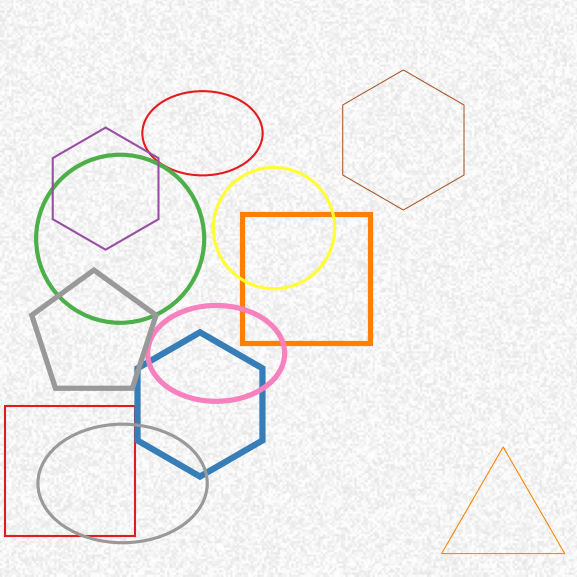[{"shape": "square", "thickness": 1, "radius": 0.56, "center": [0.121, 0.183]}, {"shape": "oval", "thickness": 1, "radius": 0.52, "center": [0.351, 0.768]}, {"shape": "hexagon", "thickness": 3, "radius": 0.62, "center": [0.346, 0.299]}, {"shape": "circle", "thickness": 2, "radius": 0.73, "center": [0.208, 0.586]}, {"shape": "hexagon", "thickness": 1, "radius": 0.53, "center": [0.183, 0.672]}, {"shape": "square", "thickness": 2.5, "radius": 0.56, "center": [0.53, 0.517]}, {"shape": "triangle", "thickness": 0.5, "radius": 0.62, "center": [0.871, 0.102]}, {"shape": "circle", "thickness": 1.5, "radius": 0.53, "center": [0.475, 0.604]}, {"shape": "hexagon", "thickness": 0.5, "radius": 0.61, "center": [0.698, 0.757]}, {"shape": "oval", "thickness": 2.5, "radius": 0.59, "center": [0.374, 0.387]}, {"shape": "oval", "thickness": 1.5, "radius": 0.73, "center": [0.212, 0.162]}, {"shape": "pentagon", "thickness": 2.5, "radius": 0.57, "center": [0.163, 0.418]}]